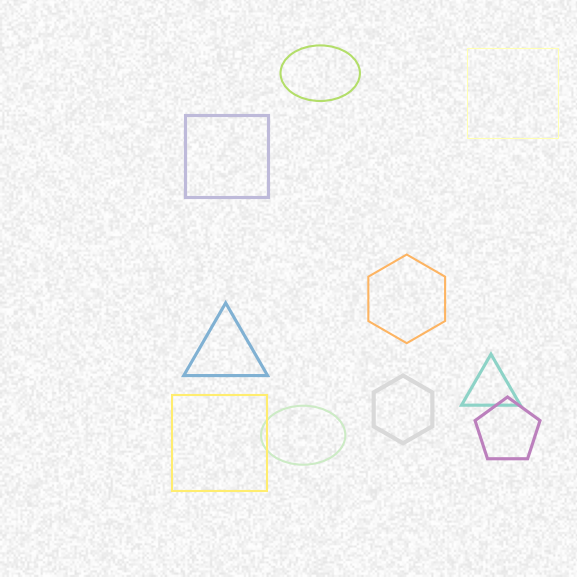[{"shape": "triangle", "thickness": 1.5, "radius": 0.29, "center": [0.85, 0.327]}, {"shape": "square", "thickness": 0.5, "radius": 0.39, "center": [0.888, 0.838]}, {"shape": "square", "thickness": 1.5, "radius": 0.36, "center": [0.392, 0.729]}, {"shape": "triangle", "thickness": 1.5, "radius": 0.42, "center": [0.391, 0.391]}, {"shape": "hexagon", "thickness": 1, "radius": 0.38, "center": [0.704, 0.482]}, {"shape": "oval", "thickness": 1, "radius": 0.34, "center": [0.554, 0.872]}, {"shape": "hexagon", "thickness": 2, "radius": 0.29, "center": [0.698, 0.29]}, {"shape": "pentagon", "thickness": 1.5, "radius": 0.3, "center": [0.879, 0.253]}, {"shape": "oval", "thickness": 1, "radius": 0.36, "center": [0.525, 0.246]}, {"shape": "square", "thickness": 1, "radius": 0.41, "center": [0.38, 0.232]}]